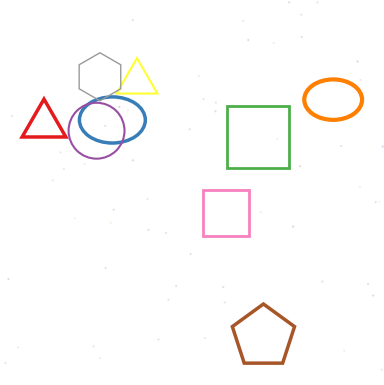[{"shape": "triangle", "thickness": 2.5, "radius": 0.33, "center": [0.114, 0.677]}, {"shape": "oval", "thickness": 2.5, "radius": 0.43, "center": [0.292, 0.688]}, {"shape": "square", "thickness": 2, "radius": 0.4, "center": [0.671, 0.644]}, {"shape": "circle", "thickness": 1.5, "radius": 0.36, "center": [0.251, 0.66]}, {"shape": "oval", "thickness": 3, "radius": 0.38, "center": [0.865, 0.741]}, {"shape": "triangle", "thickness": 1.5, "radius": 0.31, "center": [0.356, 0.788]}, {"shape": "pentagon", "thickness": 2.5, "radius": 0.42, "center": [0.684, 0.125]}, {"shape": "square", "thickness": 2, "radius": 0.29, "center": [0.587, 0.447]}, {"shape": "hexagon", "thickness": 1, "radius": 0.31, "center": [0.26, 0.801]}]